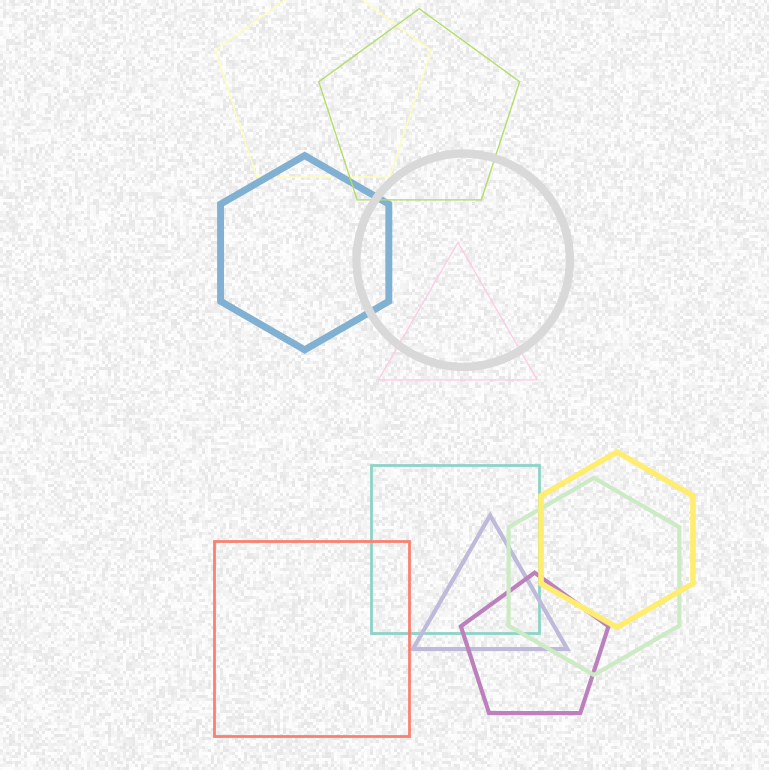[{"shape": "square", "thickness": 1, "radius": 0.55, "center": [0.591, 0.287]}, {"shape": "pentagon", "thickness": 0.5, "radius": 0.74, "center": [0.42, 0.889]}, {"shape": "triangle", "thickness": 1.5, "radius": 0.58, "center": [0.637, 0.215]}, {"shape": "square", "thickness": 1, "radius": 0.63, "center": [0.404, 0.17]}, {"shape": "hexagon", "thickness": 2.5, "radius": 0.63, "center": [0.396, 0.672]}, {"shape": "pentagon", "thickness": 0.5, "radius": 0.69, "center": [0.544, 0.851]}, {"shape": "triangle", "thickness": 0.5, "radius": 0.6, "center": [0.595, 0.566]}, {"shape": "circle", "thickness": 3, "radius": 0.69, "center": [0.602, 0.662]}, {"shape": "pentagon", "thickness": 1.5, "radius": 0.5, "center": [0.694, 0.155]}, {"shape": "hexagon", "thickness": 1.5, "radius": 0.64, "center": [0.771, 0.251]}, {"shape": "hexagon", "thickness": 2, "radius": 0.57, "center": [0.801, 0.299]}]